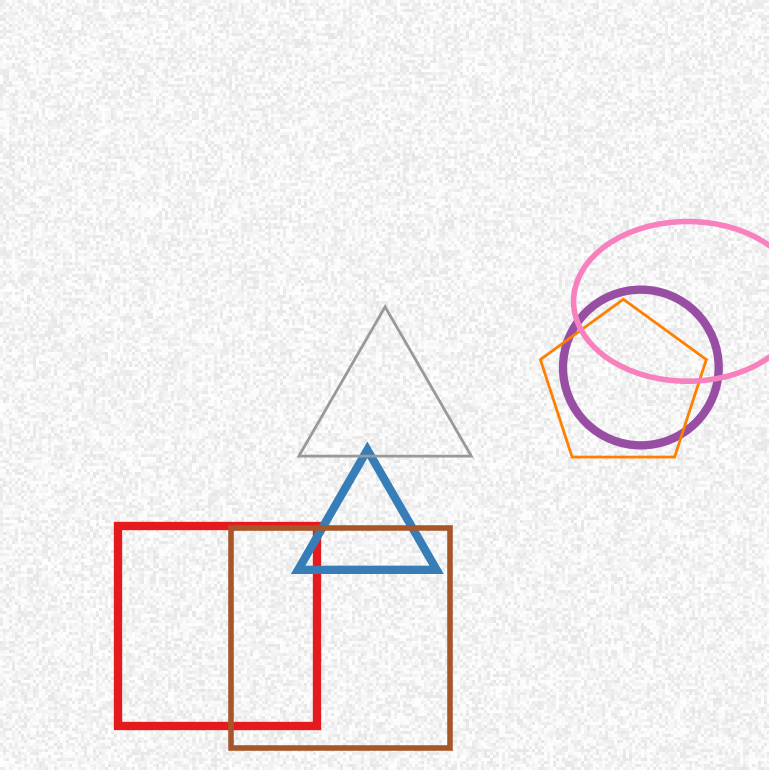[{"shape": "square", "thickness": 3, "radius": 0.65, "center": [0.282, 0.187]}, {"shape": "triangle", "thickness": 3, "radius": 0.52, "center": [0.477, 0.312]}, {"shape": "circle", "thickness": 3, "radius": 0.51, "center": [0.832, 0.523]}, {"shape": "pentagon", "thickness": 1, "radius": 0.57, "center": [0.81, 0.498]}, {"shape": "square", "thickness": 2, "radius": 0.71, "center": [0.442, 0.171]}, {"shape": "oval", "thickness": 2, "radius": 0.74, "center": [0.893, 0.609]}, {"shape": "triangle", "thickness": 1, "radius": 0.65, "center": [0.5, 0.472]}]